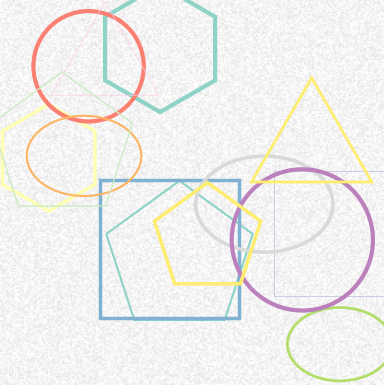[{"shape": "pentagon", "thickness": 1.5, "radius": 1.0, "center": [0.466, 0.331]}, {"shape": "hexagon", "thickness": 3, "radius": 0.83, "center": [0.416, 0.874]}, {"shape": "hexagon", "thickness": 2.5, "radius": 0.69, "center": [0.126, 0.59]}, {"shape": "square", "thickness": 0.5, "radius": 0.81, "center": [0.876, 0.394]}, {"shape": "circle", "thickness": 3, "radius": 0.72, "center": [0.23, 0.828]}, {"shape": "square", "thickness": 2.5, "radius": 0.9, "center": [0.44, 0.353]}, {"shape": "oval", "thickness": 1.5, "radius": 0.74, "center": [0.218, 0.595]}, {"shape": "oval", "thickness": 2, "radius": 0.68, "center": [0.883, 0.106]}, {"shape": "triangle", "thickness": 0.5, "radius": 0.81, "center": [0.273, 0.833]}, {"shape": "oval", "thickness": 2.5, "radius": 0.89, "center": [0.687, 0.47]}, {"shape": "circle", "thickness": 3, "radius": 0.92, "center": [0.785, 0.377]}, {"shape": "pentagon", "thickness": 1, "radius": 0.96, "center": [0.161, 0.62]}, {"shape": "triangle", "thickness": 2, "radius": 0.9, "center": [0.81, 0.617]}, {"shape": "pentagon", "thickness": 2.5, "radius": 0.73, "center": [0.539, 0.38]}]